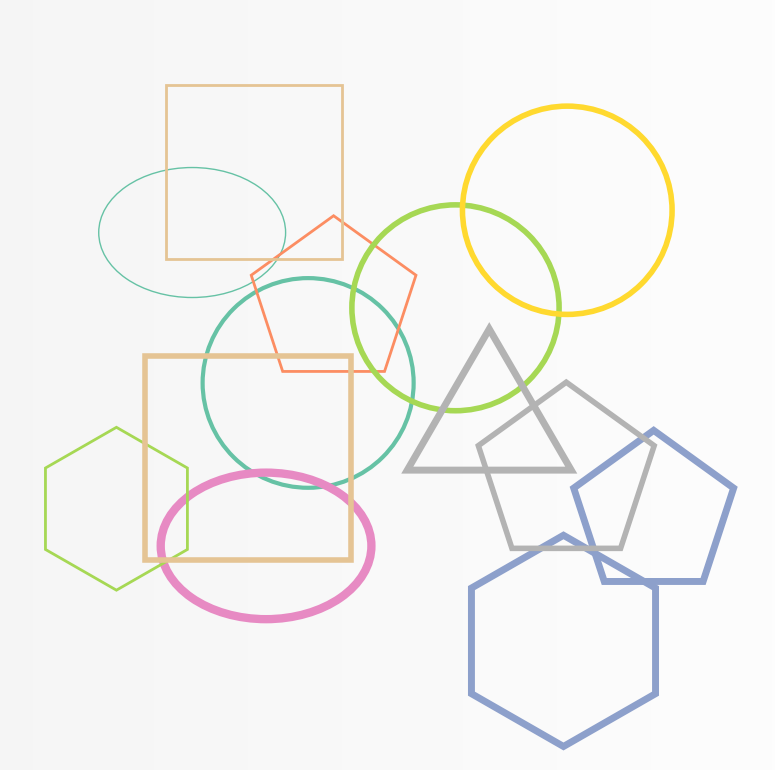[{"shape": "circle", "thickness": 1.5, "radius": 0.68, "center": [0.398, 0.503]}, {"shape": "oval", "thickness": 0.5, "radius": 0.6, "center": [0.248, 0.698]}, {"shape": "pentagon", "thickness": 1, "radius": 0.56, "center": [0.43, 0.608]}, {"shape": "pentagon", "thickness": 2.5, "radius": 0.54, "center": [0.843, 0.333]}, {"shape": "hexagon", "thickness": 2.5, "radius": 0.69, "center": [0.727, 0.168]}, {"shape": "oval", "thickness": 3, "radius": 0.68, "center": [0.343, 0.291]}, {"shape": "hexagon", "thickness": 1, "radius": 0.53, "center": [0.15, 0.339]}, {"shape": "circle", "thickness": 2, "radius": 0.67, "center": [0.588, 0.6]}, {"shape": "circle", "thickness": 2, "radius": 0.68, "center": [0.732, 0.727]}, {"shape": "square", "thickness": 1, "radius": 0.57, "center": [0.328, 0.777]}, {"shape": "square", "thickness": 2, "radius": 0.66, "center": [0.32, 0.405]}, {"shape": "triangle", "thickness": 2.5, "radius": 0.61, "center": [0.631, 0.451]}, {"shape": "pentagon", "thickness": 2, "radius": 0.6, "center": [0.731, 0.384]}]